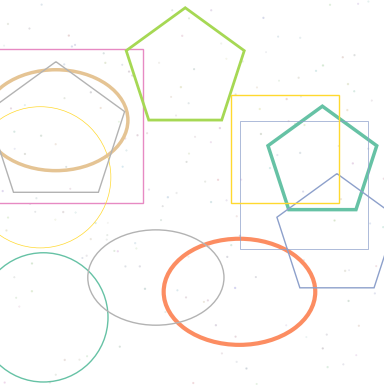[{"shape": "circle", "thickness": 1, "radius": 0.84, "center": [0.113, 0.176]}, {"shape": "pentagon", "thickness": 2.5, "radius": 0.74, "center": [0.837, 0.576]}, {"shape": "oval", "thickness": 3, "radius": 0.98, "center": [0.622, 0.242]}, {"shape": "pentagon", "thickness": 1, "radius": 0.82, "center": [0.875, 0.385]}, {"shape": "square", "thickness": 0.5, "radius": 0.83, "center": [0.79, 0.521]}, {"shape": "square", "thickness": 1, "radius": 1.0, "center": [0.171, 0.673]}, {"shape": "pentagon", "thickness": 2, "radius": 0.81, "center": [0.481, 0.819]}, {"shape": "circle", "thickness": 0.5, "radius": 0.92, "center": [0.105, 0.539]}, {"shape": "square", "thickness": 1, "radius": 0.7, "center": [0.74, 0.614]}, {"shape": "oval", "thickness": 2.5, "radius": 0.94, "center": [0.145, 0.688]}, {"shape": "pentagon", "thickness": 1, "radius": 0.94, "center": [0.145, 0.652]}, {"shape": "oval", "thickness": 1, "radius": 0.88, "center": [0.405, 0.279]}]